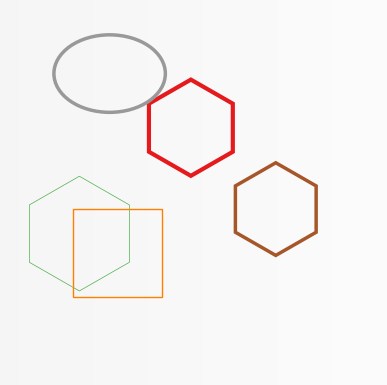[{"shape": "hexagon", "thickness": 3, "radius": 0.62, "center": [0.493, 0.668]}, {"shape": "hexagon", "thickness": 0.5, "radius": 0.74, "center": [0.205, 0.393]}, {"shape": "square", "thickness": 1, "radius": 0.57, "center": [0.304, 0.343]}, {"shape": "hexagon", "thickness": 2.5, "radius": 0.6, "center": [0.712, 0.457]}, {"shape": "oval", "thickness": 2.5, "radius": 0.72, "center": [0.283, 0.809]}]